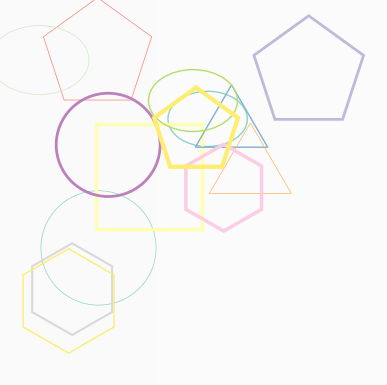[{"shape": "circle", "thickness": 0.5, "radius": 0.74, "center": [0.254, 0.356]}, {"shape": "oval", "thickness": 1, "radius": 0.51, "center": [0.536, 0.691]}, {"shape": "square", "thickness": 2.5, "radius": 0.68, "center": [0.384, 0.542]}, {"shape": "pentagon", "thickness": 2, "radius": 0.74, "center": [0.797, 0.81]}, {"shape": "pentagon", "thickness": 0.5, "radius": 0.73, "center": [0.252, 0.859]}, {"shape": "triangle", "thickness": 1, "radius": 0.54, "center": [0.597, 0.672]}, {"shape": "triangle", "thickness": 0.5, "radius": 0.61, "center": [0.646, 0.558]}, {"shape": "oval", "thickness": 1, "radius": 0.57, "center": [0.498, 0.739]}, {"shape": "hexagon", "thickness": 2.5, "radius": 0.56, "center": [0.577, 0.512]}, {"shape": "hexagon", "thickness": 1.5, "radius": 0.6, "center": [0.186, 0.249]}, {"shape": "circle", "thickness": 2, "radius": 0.67, "center": [0.279, 0.624]}, {"shape": "oval", "thickness": 0.5, "radius": 0.64, "center": [0.102, 0.844]}, {"shape": "hexagon", "thickness": 1, "radius": 0.68, "center": [0.177, 0.218]}, {"shape": "pentagon", "thickness": 3, "radius": 0.57, "center": [0.506, 0.659]}]